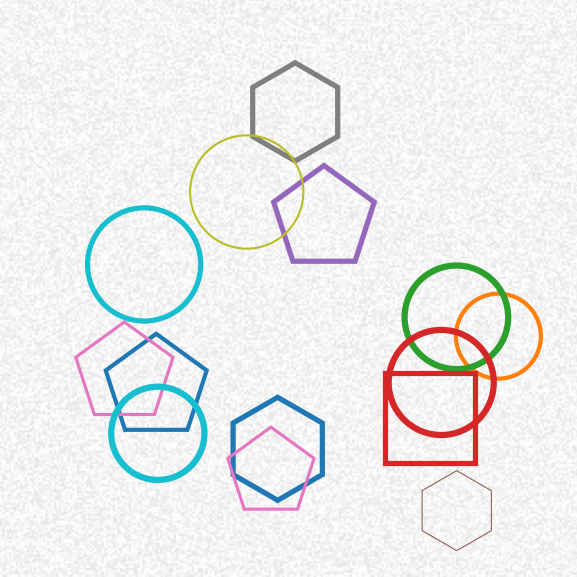[{"shape": "pentagon", "thickness": 2, "radius": 0.46, "center": [0.271, 0.329]}, {"shape": "hexagon", "thickness": 2.5, "radius": 0.45, "center": [0.481, 0.222]}, {"shape": "circle", "thickness": 2, "radius": 0.37, "center": [0.863, 0.417]}, {"shape": "circle", "thickness": 3, "radius": 0.45, "center": [0.79, 0.45]}, {"shape": "circle", "thickness": 3, "radius": 0.46, "center": [0.764, 0.337]}, {"shape": "square", "thickness": 2.5, "radius": 0.39, "center": [0.744, 0.276]}, {"shape": "pentagon", "thickness": 2.5, "radius": 0.46, "center": [0.561, 0.621]}, {"shape": "hexagon", "thickness": 0.5, "radius": 0.35, "center": [0.791, 0.115]}, {"shape": "pentagon", "thickness": 1.5, "radius": 0.44, "center": [0.215, 0.353]}, {"shape": "pentagon", "thickness": 1.5, "radius": 0.39, "center": [0.469, 0.181]}, {"shape": "hexagon", "thickness": 2.5, "radius": 0.42, "center": [0.511, 0.805]}, {"shape": "circle", "thickness": 1, "radius": 0.49, "center": [0.427, 0.667]}, {"shape": "circle", "thickness": 3, "radius": 0.4, "center": [0.273, 0.249]}, {"shape": "circle", "thickness": 2.5, "radius": 0.49, "center": [0.25, 0.541]}]